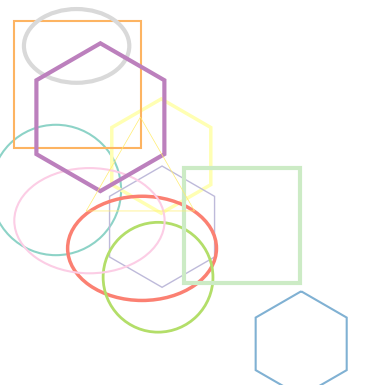[{"shape": "circle", "thickness": 1.5, "radius": 0.85, "center": [0.145, 0.507]}, {"shape": "hexagon", "thickness": 2.5, "radius": 0.74, "center": [0.419, 0.595]}, {"shape": "hexagon", "thickness": 1, "radius": 0.79, "center": [0.421, 0.411]}, {"shape": "oval", "thickness": 2.5, "radius": 0.97, "center": [0.369, 0.355]}, {"shape": "hexagon", "thickness": 1.5, "radius": 0.68, "center": [0.782, 0.107]}, {"shape": "square", "thickness": 1.5, "radius": 0.82, "center": [0.202, 0.78]}, {"shape": "circle", "thickness": 2, "radius": 0.71, "center": [0.411, 0.28]}, {"shape": "oval", "thickness": 1.5, "radius": 0.98, "center": [0.232, 0.427]}, {"shape": "oval", "thickness": 3, "radius": 0.68, "center": [0.199, 0.881]}, {"shape": "hexagon", "thickness": 3, "radius": 0.96, "center": [0.261, 0.696]}, {"shape": "square", "thickness": 3, "radius": 0.75, "center": [0.628, 0.414]}, {"shape": "triangle", "thickness": 0.5, "radius": 0.81, "center": [0.365, 0.533]}]